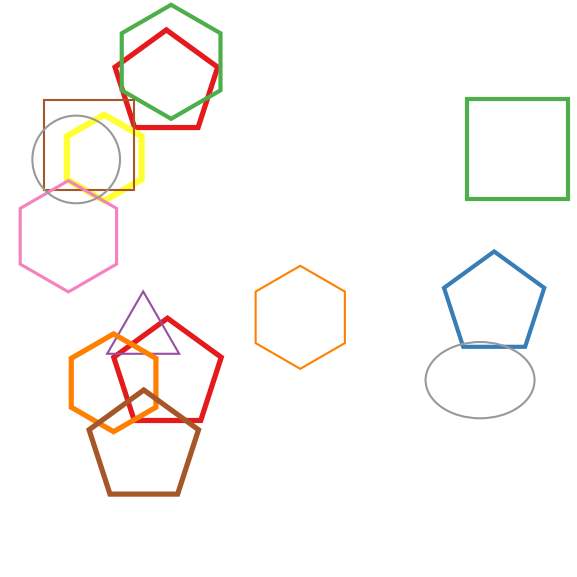[{"shape": "pentagon", "thickness": 2.5, "radius": 0.47, "center": [0.288, 0.854]}, {"shape": "pentagon", "thickness": 2.5, "radius": 0.49, "center": [0.29, 0.35]}, {"shape": "pentagon", "thickness": 2, "radius": 0.46, "center": [0.856, 0.472]}, {"shape": "hexagon", "thickness": 2, "radius": 0.49, "center": [0.296, 0.892]}, {"shape": "square", "thickness": 2, "radius": 0.43, "center": [0.896, 0.741]}, {"shape": "triangle", "thickness": 1, "radius": 0.36, "center": [0.248, 0.423]}, {"shape": "hexagon", "thickness": 2.5, "radius": 0.42, "center": [0.197, 0.336]}, {"shape": "hexagon", "thickness": 1, "radius": 0.45, "center": [0.52, 0.45]}, {"shape": "hexagon", "thickness": 3, "radius": 0.37, "center": [0.18, 0.726]}, {"shape": "pentagon", "thickness": 2.5, "radius": 0.5, "center": [0.249, 0.224]}, {"shape": "square", "thickness": 1, "radius": 0.39, "center": [0.154, 0.748]}, {"shape": "hexagon", "thickness": 1.5, "radius": 0.48, "center": [0.118, 0.59]}, {"shape": "oval", "thickness": 1, "radius": 0.47, "center": [0.831, 0.341]}, {"shape": "circle", "thickness": 1, "radius": 0.38, "center": [0.132, 0.723]}]